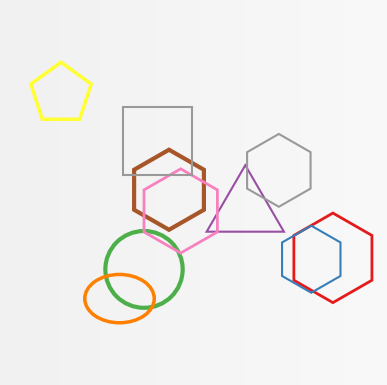[{"shape": "hexagon", "thickness": 2, "radius": 0.58, "center": [0.859, 0.33]}, {"shape": "hexagon", "thickness": 1.5, "radius": 0.44, "center": [0.803, 0.327]}, {"shape": "circle", "thickness": 3, "radius": 0.5, "center": [0.372, 0.3]}, {"shape": "triangle", "thickness": 1.5, "radius": 0.58, "center": [0.633, 0.456]}, {"shape": "oval", "thickness": 2.5, "radius": 0.45, "center": [0.308, 0.224]}, {"shape": "pentagon", "thickness": 2.5, "radius": 0.41, "center": [0.157, 0.756]}, {"shape": "hexagon", "thickness": 3, "radius": 0.52, "center": [0.436, 0.507]}, {"shape": "hexagon", "thickness": 2, "radius": 0.55, "center": [0.466, 0.452]}, {"shape": "square", "thickness": 1.5, "radius": 0.44, "center": [0.407, 0.633]}, {"shape": "hexagon", "thickness": 1.5, "radius": 0.47, "center": [0.72, 0.558]}]